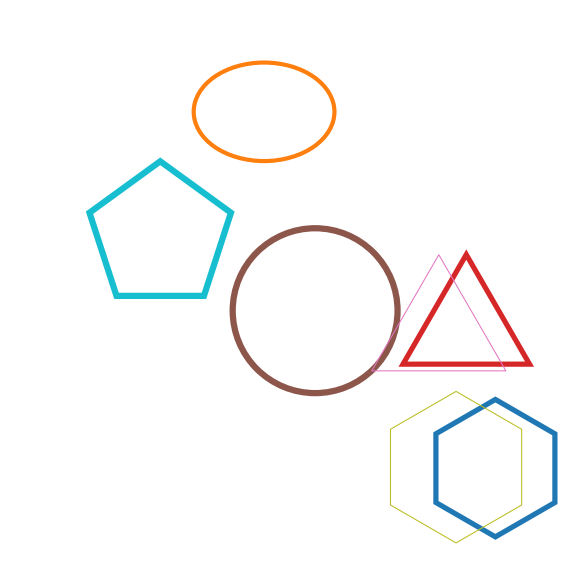[{"shape": "hexagon", "thickness": 2.5, "radius": 0.59, "center": [0.858, 0.188]}, {"shape": "oval", "thickness": 2, "radius": 0.61, "center": [0.457, 0.806]}, {"shape": "triangle", "thickness": 2.5, "radius": 0.63, "center": [0.807, 0.432]}, {"shape": "circle", "thickness": 3, "radius": 0.71, "center": [0.546, 0.461]}, {"shape": "triangle", "thickness": 0.5, "radius": 0.67, "center": [0.76, 0.424]}, {"shape": "hexagon", "thickness": 0.5, "radius": 0.66, "center": [0.79, 0.19]}, {"shape": "pentagon", "thickness": 3, "radius": 0.64, "center": [0.277, 0.591]}]